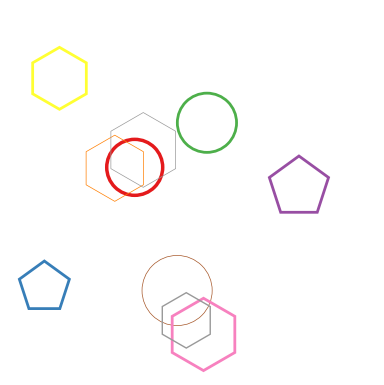[{"shape": "circle", "thickness": 2.5, "radius": 0.36, "center": [0.35, 0.565]}, {"shape": "pentagon", "thickness": 2, "radius": 0.34, "center": [0.115, 0.254]}, {"shape": "circle", "thickness": 2, "radius": 0.38, "center": [0.538, 0.681]}, {"shape": "pentagon", "thickness": 2, "radius": 0.4, "center": [0.776, 0.514]}, {"shape": "hexagon", "thickness": 0.5, "radius": 0.43, "center": [0.298, 0.563]}, {"shape": "hexagon", "thickness": 2, "radius": 0.4, "center": [0.155, 0.797]}, {"shape": "circle", "thickness": 0.5, "radius": 0.46, "center": [0.46, 0.245]}, {"shape": "hexagon", "thickness": 2, "radius": 0.47, "center": [0.529, 0.131]}, {"shape": "hexagon", "thickness": 0.5, "radius": 0.49, "center": [0.372, 0.611]}, {"shape": "hexagon", "thickness": 1, "radius": 0.36, "center": [0.484, 0.168]}]